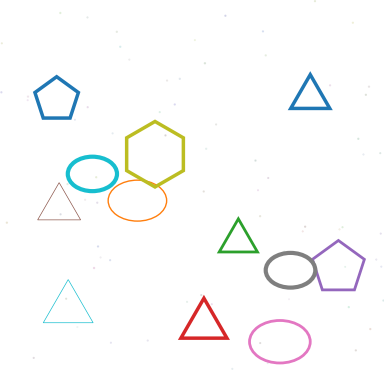[{"shape": "pentagon", "thickness": 2.5, "radius": 0.3, "center": [0.147, 0.741]}, {"shape": "triangle", "thickness": 2.5, "radius": 0.29, "center": [0.806, 0.748]}, {"shape": "oval", "thickness": 1, "radius": 0.38, "center": [0.357, 0.479]}, {"shape": "triangle", "thickness": 2, "radius": 0.29, "center": [0.619, 0.374]}, {"shape": "triangle", "thickness": 2.5, "radius": 0.35, "center": [0.53, 0.156]}, {"shape": "pentagon", "thickness": 2, "radius": 0.35, "center": [0.879, 0.304]}, {"shape": "triangle", "thickness": 0.5, "radius": 0.32, "center": [0.154, 0.461]}, {"shape": "oval", "thickness": 2, "radius": 0.39, "center": [0.727, 0.112]}, {"shape": "oval", "thickness": 3, "radius": 0.32, "center": [0.755, 0.298]}, {"shape": "hexagon", "thickness": 2.5, "radius": 0.43, "center": [0.403, 0.599]}, {"shape": "triangle", "thickness": 0.5, "radius": 0.37, "center": [0.177, 0.199]}, {"shape": "oval", "thickness": 3, "radius": 0.32, "center": [0.24, 0.548]}]